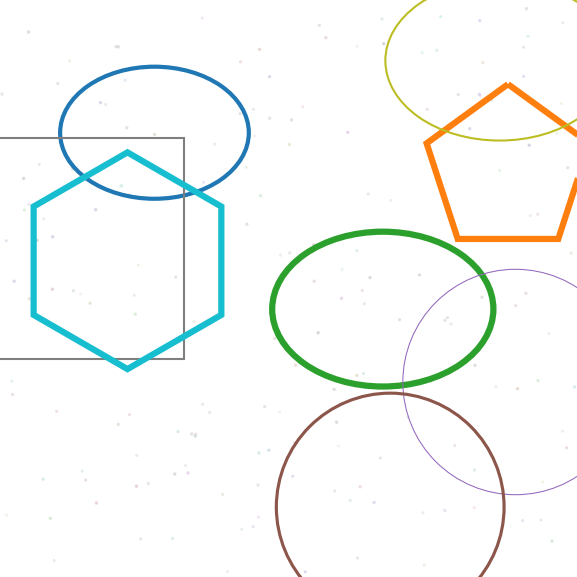[{"shape": "oval", "thickness": 2, "radius": 0.82, "center": [0.267, 0.769]}, {"shape": "pentagon", "thickness": 3, "radius": 0.74, "center": [0.88, 0.705]}, {"shape": "oval", "thickness": 3, "radius": 0.96, "center": [0.663, 0.464]}, {"shape": "circle", "thickness": 0.5, "radius": 0.98, "center": [0.893, 0.338]}, {"shape": "circle", "thickness": 1.5, "radius": 0.99, "center": [0.676, 0.121]}, {"shape": "square", "thickness": 1, "radius": 0.96, "center": [0.128, 0.568]}, {"shape": "oval", "thickness": 1, "radius": 0.99, "center": [0.865, 0.894]}, {"shape": "hexagon", "thickness": 3, "radius": 0.94, "center": [0.221, 0.548]}]